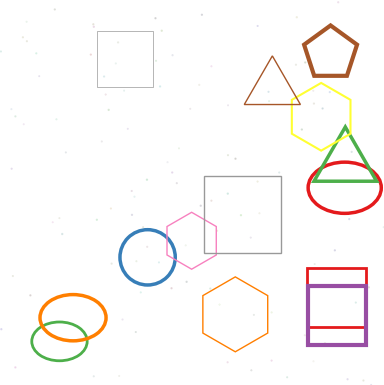[{"shape": "square", "thickness": 2, "radius": 0.39, "center": [0.874, 0.227]}, {"shape": "oval", "thickness": 2.5, "radius": 0.48, "center": [0.895, 0.512]}, {"shape": "circle", "thickness": 2.5, "radius": 0.36, "center": [0.383, 0.332]}, {"shape": "oval", "thickness": 2, "radius": 0.36, "center": [0.154, 0.113]}, {"shape": "triangle", "thickness": 2.5, "radius": 0.47, "center": [0.897, 0.576]}, {"shape": "square", "thickness": 3, "radius": 0.38, "center": [0.876, 0.18]}, {"shape": "oval", "thickness": 2.5, "radius": 0.43, "center": [0.19, 0.175]}, {"shape": "hexagon", "thickness": 1, "radius": 0.49, "center": [0.611, 0.184]}, {"shape": "hexagon", "thickness": 1.5, "radius": 0.44, "center": [0.834, 0.697]}, {"shape": "pentagon", "thickness": 3, "radius": 0.36, "center": [0.859, 0.862]}, {"shape": "triangle", "thickness": 1, "radius": 0.42, "center": [0.707, 0.771]}, {"shape": "hexagon", "thickness": 1, "radius": 0.37, "center": [0.498, 0.375]}, {"shape": "square", "thickness": 1, "radius": 0.5, "center": [0.629, 0.443]}, {"shape": "square", "thickness": 0.5, "radius": 0.36, "center": [0.325, 0.847]}]